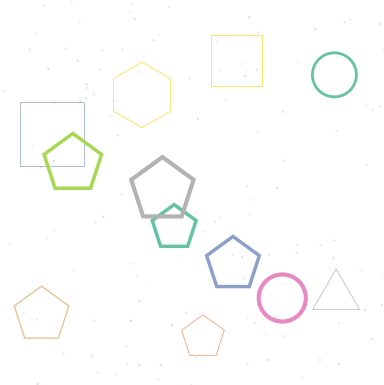[{"shape": "pentagon", "thickness": 2.5, "radius": 0.3, "center": [0.452, 0.409]}, {"shape": "circle", "thickness": 2, "radius": 0.29, "center": [0.869, 0.806]}, {"shape": "pentagon", "thickness": 0.5, "radius": 0.29, "center": [0.527, 0.124]}, {"shape": "square", "thickness": 0.5, "radius": 0.42, "center": [0.135, 0.652]}, {"shape": "pentagon", "thickness": 2.5, "radius": 0.36, "center": [0.605, 0.314]}, {"shape": "circle", "thickness": 3, "radius": 0.31, "center": [0.733, 0.226]}, {"shape": "pentagon", "thickness": 2.5, "radius": 0.39, "center": [0.189, 0.575]}, {"shape": "square", "thickness": 0.5, "radius": 0.33, "center": [0.615, 0.843]}, {"shape": "hexagon", "thickness": 0.5, "radius": 0.43, "center": [0.369, 0.754]}, {"shape": "pentagon", "thickness": 1, "radius": 0.37, "center": [0.108, 0.182]}, {"shape": "pentagon", "thickness": 3, "radius": 0.43, "center": [0.422, 0.507]}, {"shape": "triangle", "thickness": 0.5, "radius": 0.35, "center": [0.873, 0.231]}]